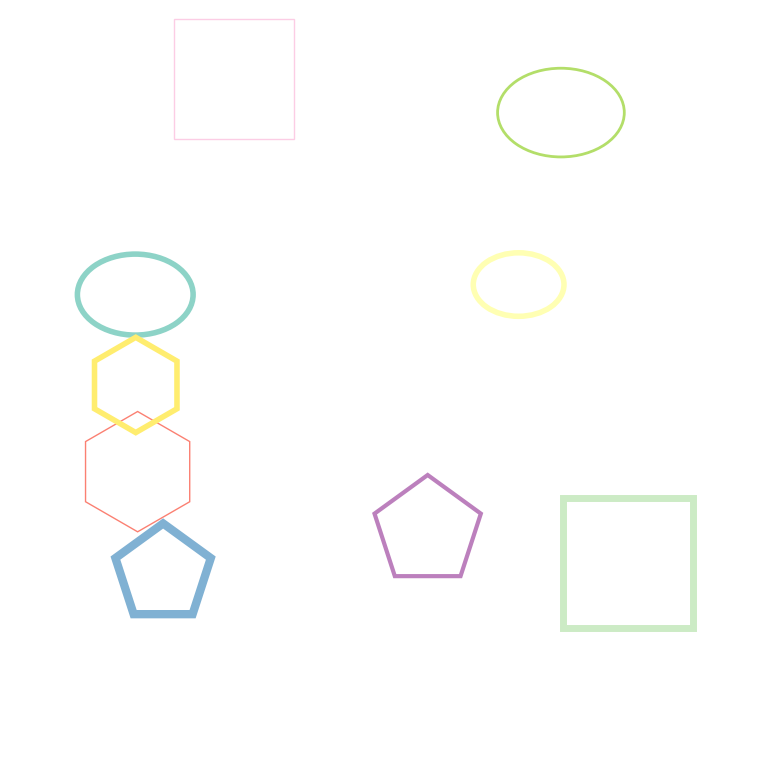[{"shape": "oval", "thickness": 2, "radius": 0.38, "center": [0.176, 0.617]}, {"shape": "oval", "thickness": 2, "radius": 0.29, "center": [0.674, 0.63]}, {"shape": "hexagon", "thickness": 0.5, "radius": 0.39, "center": [0.179, 0.387]}, {"shape": "pentagon", "thickness": 3, "radius": 0.33, "center": [0.212, 0.255]}, {"shape": "oval", "thickness": 1, "radius": 0.41, "center": [0.728, 0.854]}, {"shape": "square", "thickness": 0.5, "radius": 0.39, "center": [0.304, 0.897]}, {"shape": "pentagon", "thickness": 1.5, "radius": 0.36, "center": [0.555, 0.311]}, {"shape": "square", "thickness": 2.5, "radius": 0.42, "center": [0.815, 0.269]}, {"shape": "hexagon", "thickness": 2, "radius": 0.31, "center": [0.176, 0.5]}]